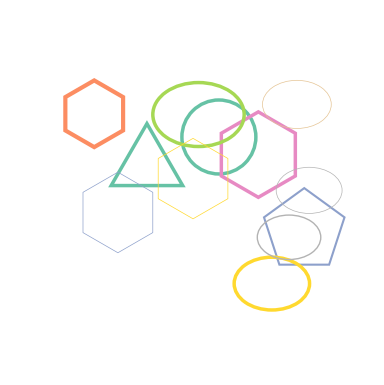[{"shape": "triangle", "thickness": 2.5, "radius": 0.54, "center": [0.382, 0.572]}, {"shape": "circle", "thickness": 2.5, "radius": 0.48, "center": [0.569, 0.644]}, {"shape": "hexagon", "thickness": 3, "radius": 0.43, "center": [0.245, 0.705]}, {"shape": "hexagon", "thickness": 0.5, "radius": 0.52, "center": [0.306, 0.448]}, {"shape": "pentagon", "thickness": 1.5, "radius": 0.55, "center": [0.79, 0.401]}, {"shape": "hexagon", "thickness": 2.5, "radius": 0.55, "center": [0.671, 0.598]}, {"shape": "oval", "thickness": 2.5, "radius": 0.59, "center": [0.516, 0.703]}, {"shape": "hexagon", "thickness": 0.5, "radius": 0.52, "center": [0.501, 0.536]}, {"shape": "oval", "thickness": 2.5, "radius": 0.49, "center": [0.706, 0.263]}, {"shape": "oval", "thickness": 0.5, "radius": 0.45, "center": [0.771, 0.729]}, {"shape": "oval", "thickness": 0.5, "radius": 0.43, "center": [0.803, 0.506]}, {"shape": "oval", "thickness": 1, "radius": 0.41, "center": [0.751, 0.384]}]